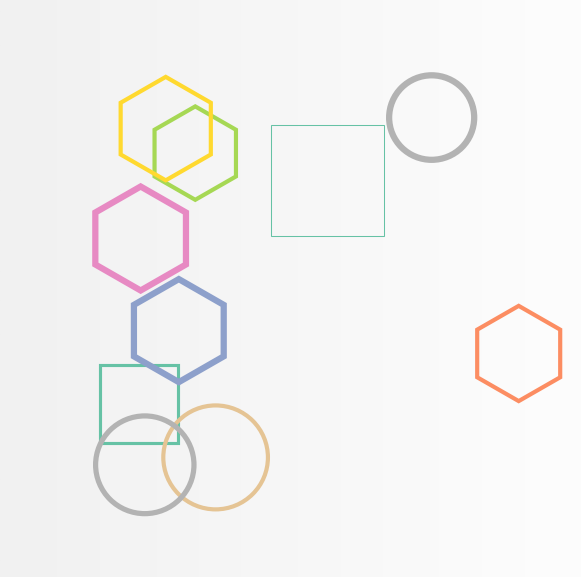[{"shape": "square", "thickness": 1.5, "radius": 0.34, "center": [0.238, 0.3]}, {"shape": "square", "thickness": 0.5, "radius": 0.48, "center": [0.563, 0.687]}, {"shape": "hexagon", "thickness": 2, "radius": 0.41, "center": [0.892, 0.387]}, {"shape": "hexagon", "thickness": 3, "radius": 0.45, "center": [0.308, 0.427]}, {"shape": "hexagon", "thickness": 3, "radius": 0.45, "center": [0.242, 0.586]}, {"shape": "hexagon", "thickness": 2, "radius": 0.4, "center": [0.336, 0.734]}, {"shape": "hexagon", "thickness": 2, "radius": 0.45, "center": [0.285, 0.776]}, {"shape": "circle", "thickness": 2, "radius": 0.45, "center": [0.371, 0.207]}, {"shape": "circle", "thickness": 2.5, "radius": 0.42, "center": [0.249, 0.194]}, {"shape": "circle", "thickness": 3, "radius": 0.37, "center": [0.743, 0.796]}]